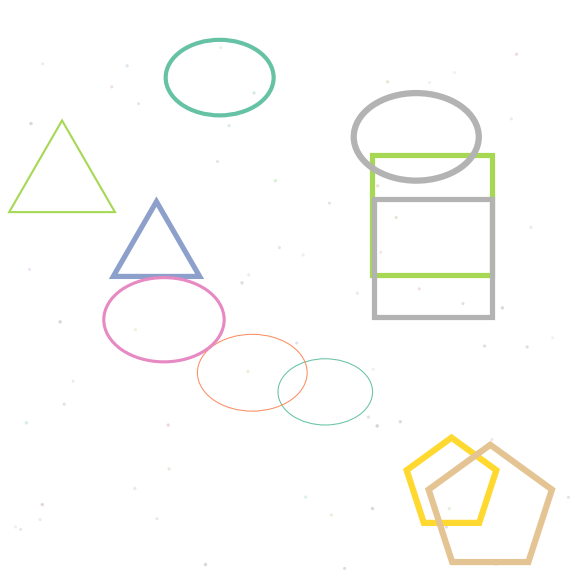[{"shape": "oval", "thickness": 0.5, "radius": 0.41, "center": [0.563, 0.321]}, {"shape": "oval", "thickness": 2, "radius": 0.47, "center": [0.38, 0.865]}, {"shape": "oval", "thickness": 0.5, "radius": 0.48, "center": [0.437, 0.354]}, {"shape": "triangle", "thickness": 2.5, "radius": 0.43, "center": [0.271, 0.564]}, {"shape": "oval", "thickness": 1.5, "radius": 0.52, "center": [0.284, 0.446]}, {"shape": "triangle", "thickness": 1, "radius": 0.53, "center": [0.107, 0.685]}, {"shape": "square", "thickness": 2.5, "radius": 0.52, "center": [0.749, 0.627]}, {"shape": "pentagon", "thickness": 3, "radius": 0.41, "center": [0.782, 0.16]}, {"shape": "pentagon", "thickness": 3, "radius": 0.56, "center": [0.849, 0.117]}, {"shape": "square", "thickness": 2.5, "radius": 0.51, "center": [0.75, 0.553]}, {"shape": "oval", "thickness": 3, "radius": 0.54, "center": [0.721, 0.762]}]